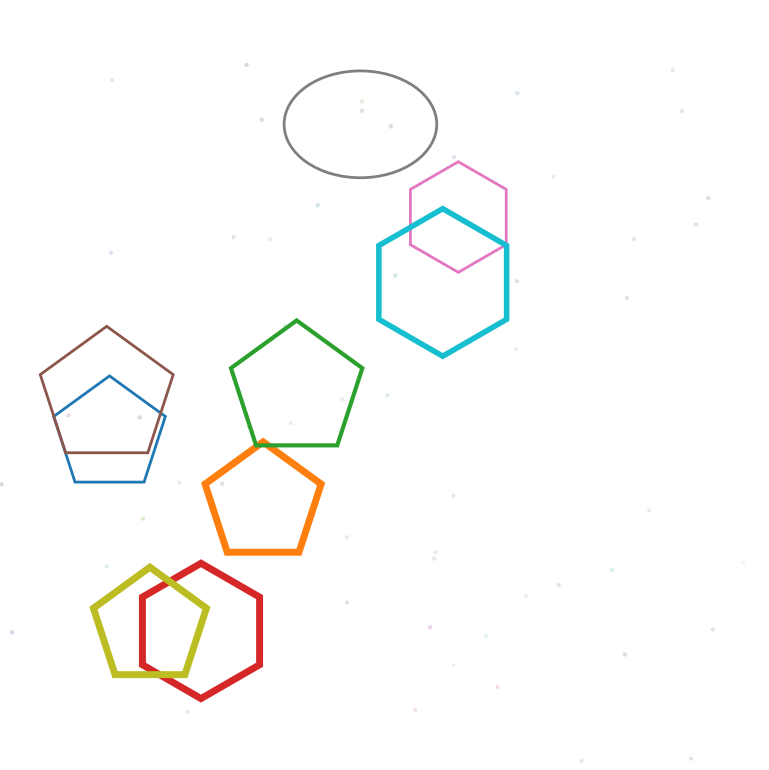[{"shape": "pentagon", "thickness": 1, "radius": 0.38, "center": [0.142, 0.436]}, {"shape": "pentagon", "thickness": 2.5, "radius": 0.4, "center": [0.342, 0.347]}, {"shape": "pentagon", "thickness": 1.5, "radius": 0.45, "center": [0.385, 0.494]}, {"shape": "hexagon", "thickness": 2.5, "radius": 0.44, "center": [0.261, 0.181]}, {"shape": "pentagon", "thickness": 1, "radius": 0.45, "center": [0.139, 0.485]}, {"shape": "hexagon", "thickness": 1, "radius": 0.36, "center": [0.595, 0.718]}, {"shape": "oval", "thickness": 1, "radius": 0.5, "center": [0.468, 0.839]}, {"shape": "pentagon", "thickness": 2.5, "radius": 0.39, "center": [0.195, 0.186]}, {"shape": "hexagon", "thickness": 2, "radius": 0.48, "center": [0.575, 0.633]}]